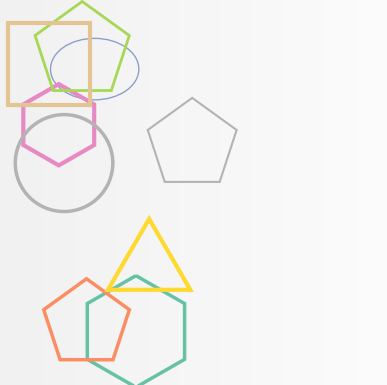[{"shape": "hexagon", "thickness": 2.5, "radius": 0.72, "center": [0.351, 0.139]}, {"shape": "pentagon", "thickness": 2.5, "radius": 0.58, "center": [0.223, 0.16]}, {"shape": "oval", "thickness": 1, "radius": 0.57, "center": [0.244, 0.821]}, {"shape": "hexagon", "thickness": 3, "radius": 0.53, "center": [0.152, 0.676]}, {"shape": "pentagon", "thickness": 2, "radius": 0.64, "center": [0.212, 0.868]}, {"shape": "triangle", "thickness": 3, "radius": 0.61, "center": [0.385, 0.309]}, {"shape": "square", "thickness": 3, "radius": 0.53, "center": [0.126, 0.834]}, {"shape": "circle", "thickness": 2.5, "radius": 0.63, "center": [0.165, 0.576]}, {"shape": "pentagon", "thickness": 1.5, "radius": 0.6, "center": [0.496, 0.625]}]